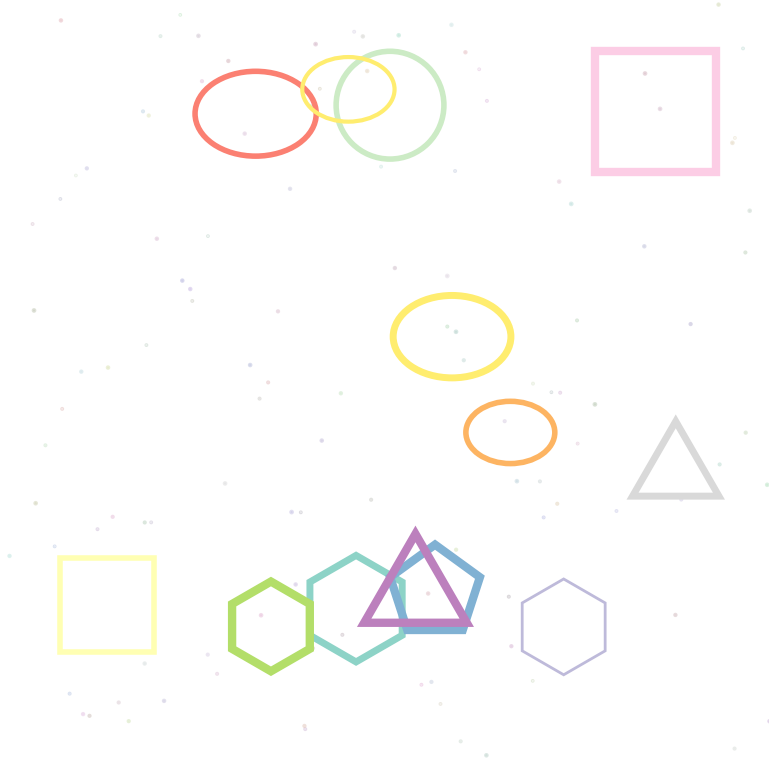[{"shape": "hexagon", "thickness": 2.5, "radius": 0.35, "center": [0.462, 0.21]}, {"shape": "square", "thickness": 2, "radius": 0.3, "center": [0.139, 0.214]}, {"shape": "hexagon", "thickness": 1, "radius": 0.31, "center": [0.732, 0.186]}, {"shape": "oval", "thickness": 2, "radius": 0.39, "center": [0.332, 0.852]}, {"shape": "pentagon", "thickness": 3, "radius": 0.31, "center": [0.565, 0.231]}, {"shape": "oval", "thickness": 2, "radius": 0.29, "center": [0.663, 0.438]}, {"shape": "hexagon", "thickness": 3, "radius": 0.29, "center": [0.352, 0.186]}, {"shape": "square", "thickness": 3, "radius": 0.39, "center": [0.851, 0.855]}, {"shape": "triangle", "thickness": 2.5, "radius": 0.32, "center": [0.878, 0.388]}, {"shape": "triangle", "thickness": 3, "radius": 0.38, "center": [0.54, 0.23]}, {"shape": "circle", "thickness": 2, "radius": 0.35, "center": [0.507, 0.863]}, {"shape": "oval", "thickness": 2.5, "radius": 0.38, "center": [0.587, 0.563]}, {"shape": "oval", "thickness": 1.5, "radius": 0.3, "center": [0.452, 0.884]}]